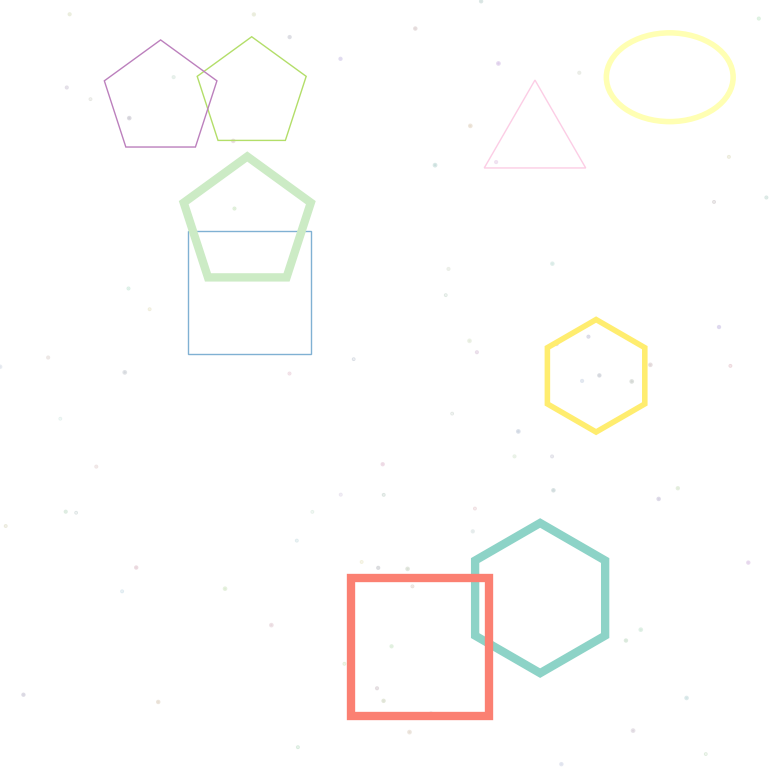[{"shape": "hexagon", "thickness": 3, "radius": 0.49, "center": [0.701, 0.223]}, {"shape": "oval", "thickness": 2, "radius": 0.41, "center": [0.87, 0.9]}, {"shape": "square", "thickness": 3, "radius": 0.45, "center": [0.545, 0.16]}, {"shape": "square", "thickness": 0.5, "radius": 0.4, "center": [0.324, 0.621]}, {"shape": "pentagon", "thickness": 0.5, "radius": 0.37, "center": [0.327, 0.878]}, {"shape": "triangle", "thickness": 0.5, "radius": 0.38, "center": [0.695, 0.82]}, {"shape": "pentagon", "thickness": 0.5, "radius": 0.38, "center": [0.209, 0.871]}, {"shape": "pentagon", "thickness": 3, "radius": 0.43, "center": [0.321, 0.71]}, {"shape": "hexagon", "thickness": 2, "radius": 0.37, "center": [0.774, 0.512]}]